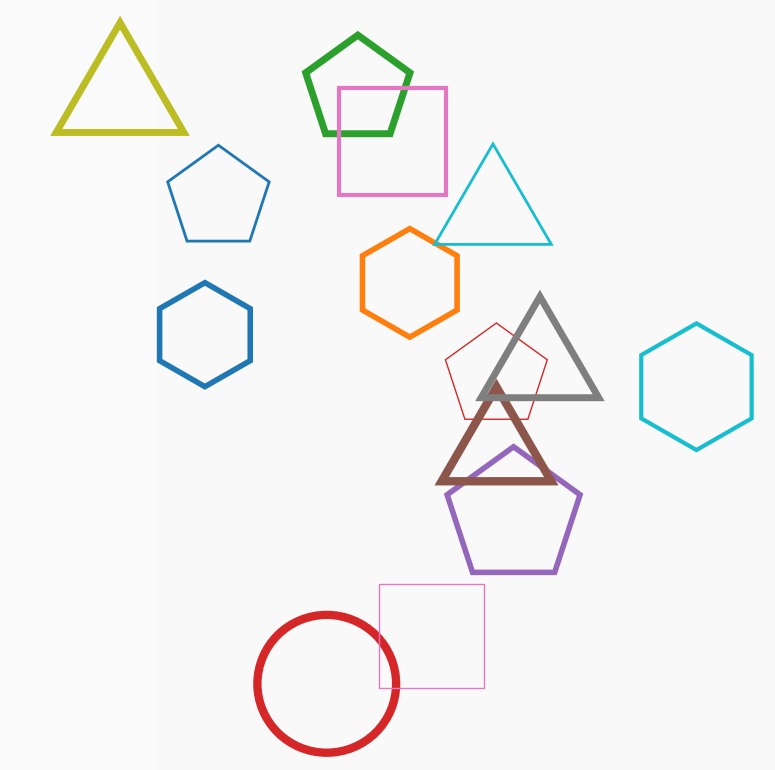[{"shape": "pentagon", "thickness": 1, "radius": 0.34, "center": [0.282, 0.743]}, {"shape": "hexagon", "thickness": 2, "radius": 0.34, "center": [0.264, 0.565]}, {"shape": "hexagon", "thickness": 2, "radius": 0.35, "center": [0.529, 0.633]}, {"shape": "pentagon", "thickness": 2.5, "radius": 0.35, "center": [0.462, 0.884]}, {"shape": "pentagon", "thickness": 0.5, "radius": 0.35, "center": [0.64, 0.511]}, {"shape": "circle", "thickness": 3, "radius": 0.45, "center": [0.422, 0.112]}, {"shape": "pentagon", "thickness": 2, "radius": 0.45, "center": [0.663, 0.33]}, {"shape": "triangle", "thickness": 3, "radius": 0.41, "center": [0.641, 0.416]}, {"shape": "square", "thickness": 0.5, "radius": 0.34, "center": [0.557, 0.174]}, {"shape": "square", "thickness": 1.5, "radius": 0.35, "center": [0.506, 0.816]}, {"shape": "triangle", "thickness": 2.5, "radius": 0.44, "center": [0.697, 0.527]}, {"shape": "triangle", "thickness": 2.5, "radius": 0.48, "center": [0.155, 0.876]}, {"shape": "triangle", "thickness": 1, "radius": 0.43, "center": [0.636, 0.726]}, {"shape": "hexagon", "thickness": 1.5, "radius": 0.41, "center": [0.899, 0.498]}]